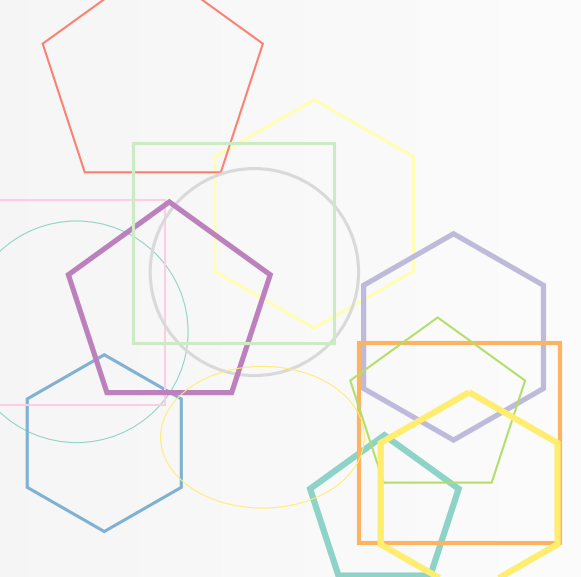[{"shape": "pentagon", "thickness": 3, "radius": 0.67, "center": [0.661, 0.111]}, {"shape": "circle", "thickness": 0.5, "radius": 0.96, "center": [0.132, 0.425]}, {"shape": "hexagon", "thickness": 1.5, "radius": 0.99, "center": [0.54, 0.629]}, {"shape": "hexagon", "thickness": 2.5, "radius": 0.89, "center": [0.78, 0.416]}, {"shape": "pentagon", "thickness": 1, "radius": 1.0, "center": [0.263, 0.862]}, {"shape": "hexagon", "thickness": 1.5, "radius": 0.77, "center": [0.179, 0.232]}, {"shape": "square", "thickness": 2, "radius": 0.86, "center": [0.791, 0.232]}, {"shape": "pentagon", "thickness": 1, "radius": 0.79, "center": [0.753, 0.291]}, {"shape": "square", "thickness": 1, "radius": 0.89, "center": [0.107, 0.475]}, {"shape": "circle", "thickness": 1.5, "radius": 0.9, "center": [0.438, 0.528]}, {"shape": "pentagon", "thickness": 2.5, "radius": 0.91, "center": [0.291, 0.467]}, {"shape": "square", "thickness": 1.5, "radius": 0.86, "center": [0.401, 0.578]}, {"shape": "hexagon", "thickness": 3, "radius": 0.88, "center": [0.807, 0.144]}, {"shape": "oval", "thickness": 0.5, "radius": 0.88, "center": [0.452, 0.242]}]